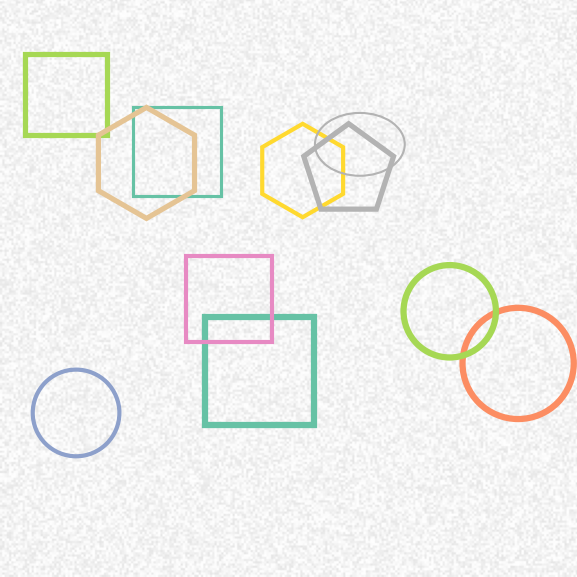[{"shape": "square", "thickness": 3, "radius": 0.47, "center": [0.449, 0.357]}, {"shape": "square", "thickness": 1.5, "radius": 0.38, "center": [0.307, 0.737]}, {"shape": "circle", "thickness": 3, "radius": 0.48, "center": [0.897, 0.37]}, {"shape": "circle", "thickness": 2, "radius": 0.38, "center": [0.132, 0.284]}, {"shape": "square", "thickness": 2, "radius": 0.37, "center": [0.397, 0.481]}, {"shape": "square", "thickness": 2.5, "radius": 0.35, "center": [0.114, 0.836]}, {"shape": "circle", "thickness": 3, "radius": 0.4, "center": [0.779, 0.46]}, {"shape": "hexagon", "thickness": 2, "radius": 0.4, "center": [0.524, 0.704]}, {"shape": "hexagon", "thickness": 2.5, "radius": 0.48, "center": [0.254, 0.717]}, {"shape": "oval", "thickness": 1, "radius": 0.39, "center": [0.623, 0.749]}, {"shape": "pentagon", "thickness": 2.5, "radius": 0.41, "center": [0.604, 0.703]}]